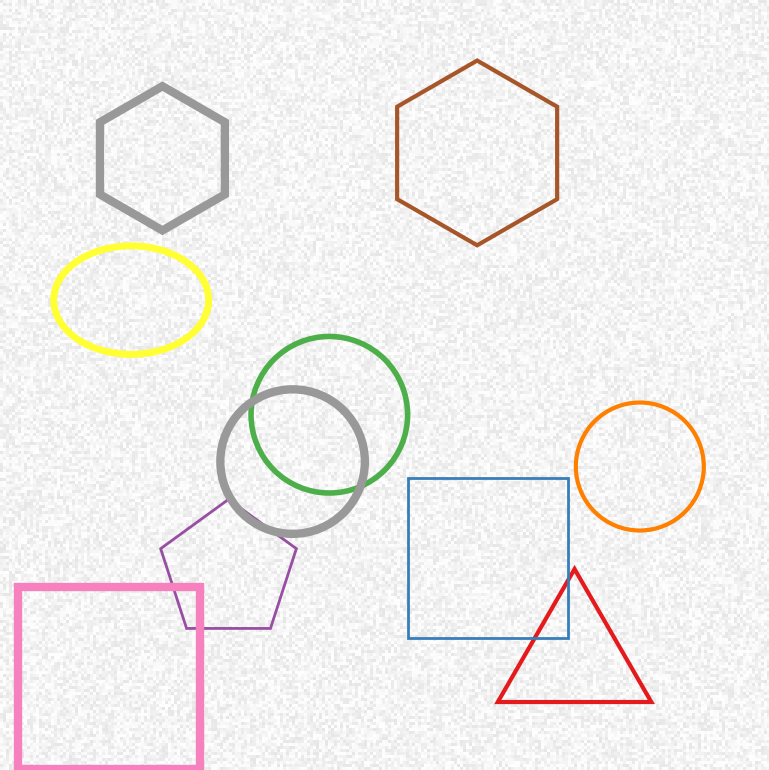[{"shape": "triangle", "thickness": 1.5, "radius": 0.58, "center": [0.746, 0.146]}, {"shape": "square", "thickness": 1, "radius": 0.52, "center": [0.633, 0.275]}, {"shape": "circle", "thickness": 2, "radius": 0.51, "center": [0.428, 0.461]}, {"shape": "pentagon", "thickness": 1, "radius": 0.46, "center": [0.297, 0.259]}, {"shape": "circle", "thickness": 1.5, "radius": 0.42, "center": [0.831, 0.394]}, {"shape": "oval", "thickness": 2.5, "radius": 0.5, "center": [0.17, 0.61]}, {"shape": "hexagon", "thickness": 1.5, "radius": 0.6, "center": [0.62, 0.801]}, {"shape": "square", "thickness": 3, "radius": 0.59, "center": [0.141, 0.12]}, {"shape": "circle", "thickness": 3, "radius": 0.47, "center": [0.38, 0.401]}, {"shape": "hexagon", "thickness": 3, "radius": 0.47, "center": [0.211, 0.794]}]